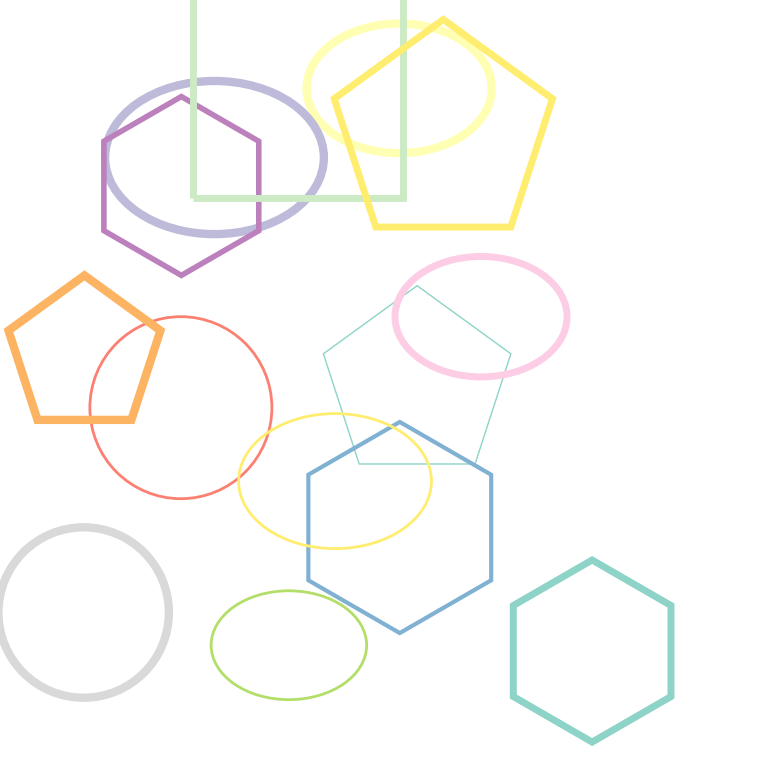[{"shape": "pentagon", "thickness": 0.5, "radius": 0.64, "center": [0.542, 0.501]}, {"shape": "hexagon", "thickness": 2.5, "radius": 0.59, "center": [0.769, 0.154]}, {"shape": "oval", "thickness": 3, "radius": 0.6, "center": [0.518, 0.885]}, {"shape": "oval", "thickness": 3, "radius": 0.71, "center": [0.279, 0.795]}, {"shape": "circle", "thickness": 1, "radius": 0.59, "center": [0.235, 0.471]}, {"shape": "hexagon", "thickness": 1.5, "radius": 0.69, "center": [0.519, 0.315]}, {"shape": "pentagon", "thickness": 3, "radius": 0.52, "center": [0.11, 0.539]}, {"shape": "oval", "thickness": 1, "radius": 0.5, "center": [0.375, 0.162]}, {"shape": "oval", "thickness": 2.5, "radius": 0.56, "center": [0.625, 0.589]}, {"shape": "circle", "thickness": 3, "radius": 0.55, "center": [0.109, 0.205]}, {"shape": "hexagon", "thickness": 2, "radius": 0.58, "center": [0.235, 0.758]}, {"shape": "square", "thickness": 2.5, "radius": 0.68, "center": [0.387, 0.879]}, {"shape": "pentagon", "thickness": 2.5, "radius": 0.75, "center": [0.576, 0.826]}, {"shape": "oval", "thickness": 1, "radius": 0.63, "center": [0.435, 0.375]}]